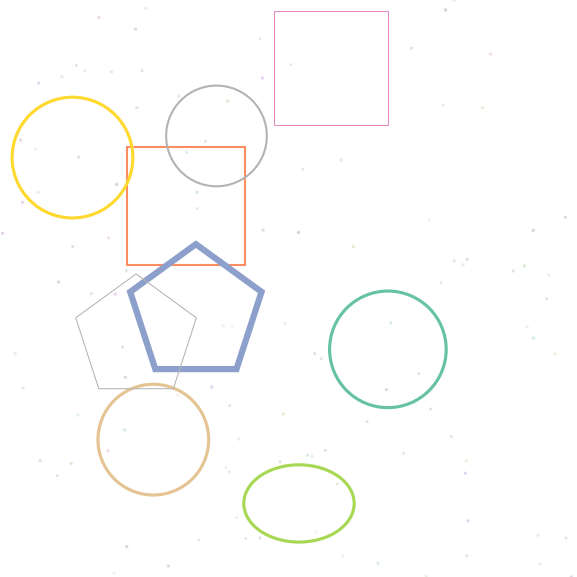[{"shape": "circle", "thickness": 1.5, "radius": 0.5, "center": [0.672, 0.394]}, {"shape": "square", "thickness": 1, "radius": 0.51, "center": [0.322, 0.642]}, {"shape": "pentagon", "thickness": 3, "radius": 0.6, "center": [0.339, 0.457]}, {"shape": "square", "thickness": 0.5, "radius": 0.49, "center": [0.573, 0.882]}, {"shape": "oval", "thickness": 1.5, "radius": 0.48, "center": [0.518, 0.127]}, {"shape": "circle", "thickness": 1.5, "radius": 0.52, "center": [0.126, 0.726]}, {"shape": "circle", "thickness": 1.5, "radius": 0.48, "center": [0.265, 0.238]}, {"shape": "pentagon", "thickness": 0.5, "radius": 0.55, "center": [0.236, 0.415]}, {"shape": "circle", "thickness": 1, "radius": 0.44, "center": [0.375, 0.764]}]